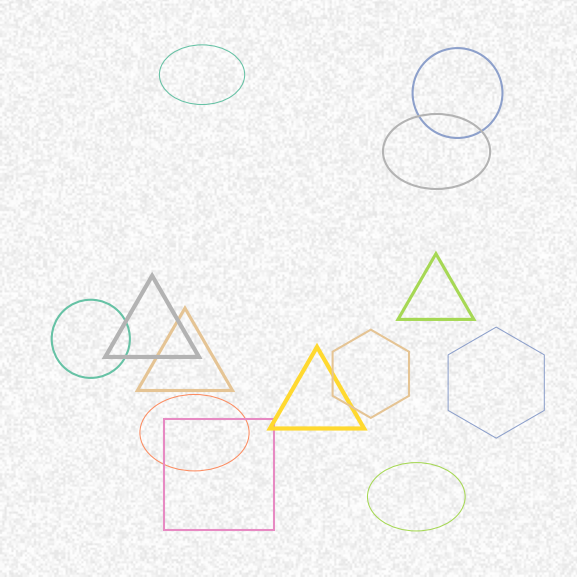[{"shape": "oval", "thickness": 0.5, "radius": 0.37, "center": [0.35, 0.87]}, {"shape": "circle", "thickness": 1, "radius": 0.34, "center": [0.157, 0.412]}, {"shape": "oval", "thickness": 0.5, "radius": 0.47, "center": [0.337, 0.25]}, {"shape": "circle", "thickness": 1, "radius": 0.39, "center": [0.792, 0.838]}, {"shape": "hexagon", "thickness": 0.5, "radius": 0.48, "center": [0.859, 0.337]}, {"shape": "square", "thickness": 1, "radius": 0.48, "center": [0.379, 0.178]}, {"shape": "oval", "thickness": 0.5, "radius": 0.42, "center": [0.721, 0.139]}, {"shape": "triangle", "thickness": 1.5, "radius": 0.38, "center": [0.755, 0.484]}, {"shape": "triangle", "thickness": 2, "radius": 0.47, "center": [0.549, 0.304]}, {"shape": "hexagon", "thickness": 1, "radius": 0.38, "center": [0.642, 0.352]}, {"shape": "triangle", "thickness": 1.5, "radius": 0.48, "center": [0.32, 0.37]}, {"shape": "triangle", "thickness": 2, "radius": 0.47, "center": [0.263, 0.428]}, {"shape": "oval", "thickness": 1, "radius": 0.46, "center": [0.756, 0.737]}]